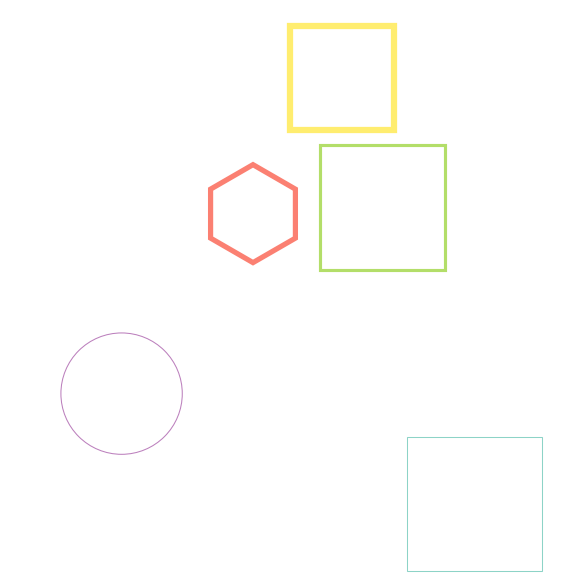[{"shape": "square", "thickness": 0.5, "radius": 0.58, "center": [0.822, 0.127]}, {"shape": "hexagon", "thickness": 2.5, "radius": 0.42, "center": [0.438, 0.629]}, {"shape": "square", "thickness": 1.5, "radius": 0.54, "center": [0.663, 0.64]}, {"shape": "circle", "thickness": 0.5, "radius": 0.53, "center": [0.211, 0.318]}, {"shape": "square", "thickness": 3, "radius": 0.45, "center": [0.593, 0.864]}]